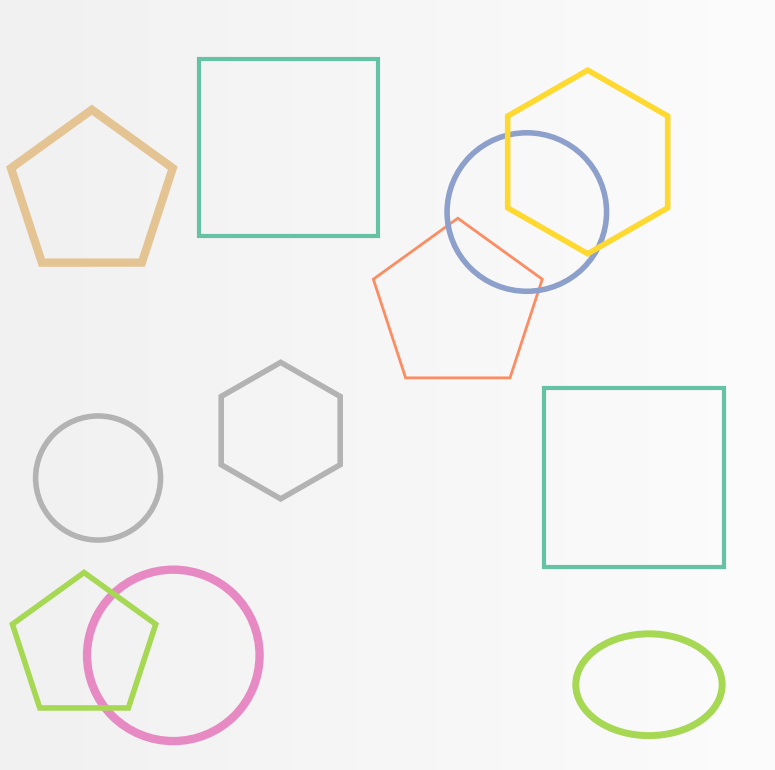[{"shape": "square", "thickness": 1.5, "radius": 0.58, "center": [0.818, 0.379]}, {"shape": "square", "thickness": 1.5, "radius": 0.58, "center": [0.373, 0.808]}, {"shape": "pentagon", "thickness": 1, "radius": 0.57, "center": [0.591, 0.602]}, {"shape": "circle", "thickness": 2, "radius": 0.51, "center": [0.68, 0.725]}, {"shape": "circle", "thickness": 3, "radius": 0.56, "center": [0.224, 0.149]}, {"shape": "pentagon", "thickness": 2, "radius": 0.49, "center": [0.108, 0.159]}, {"shape": "oval", "thickness": 2.5, "radius": 0.47, "center": [0.837, 0.111]}, {"shape": "hexagon", "thickness": 2, "radius": 0.6, "center": [0.758, 0.79]}, {"shape": "pentagon", "thickness": 3, "radius": 0.55, "center": [0.119, 0.748]}, {"shape": "circle", "thickness": 2, "radius": 0.4, "center": [0.127, 0.379]}, {"shape": "hexagon", "thickness": 2, "radius": 0.44, "center": [0.362, 0.441]}]